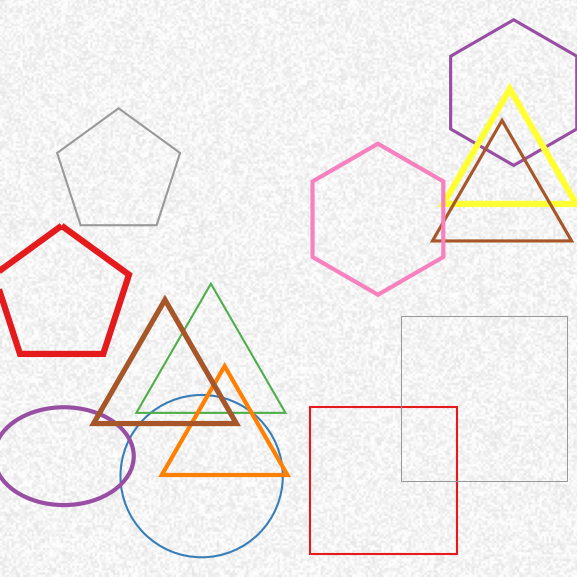[{"shape": "pentagon", "thickness": 3, "radius": 0.61, "center": [0.107, 0.486]}, {"shape": "square", "thickness": 1, "radius": 0.64, "center": [0.664, 0.167]}, {"shape": "circle", "thickness": 1, "radius": 0.7, "center": [0.349, 0.175]}, {"shape": "triangle", "thickness": 1, "radius": 0.75, "center": [0.365, 0.359]}, {"shape": "hexagon", "thickness": 1.5, "radius": 0.63, "center": [0.89, 0.839]}, {"shape": "oval", "thickness": 2, "radius": 0.61, "center": [0.111, 0.209]}, {"shape": "triangle", "thickness": 2, "radius": 0.63, "center": [0.389, 0.239]}, {"shape": "triangle", "thickness": 3, "radius": 0.66, "center": [0.883, 0.712]}, {"shape": "triangle", "thickness": 2.5, "radius": 0.71, "center": [0.286, 0.337]}, {"shape": "triangle", "thickness": 1.5, "radius": 0.7, "center": [0.869, 0.651]}, {"shape": "hexagon", "thickness": 2, "radius": 0.65, "center": [0.654, 0.62]}, {"shape": "square", "thickness": 0.5, "radius": 0.72, "center": [0.838, 0.309]}, {"shape": "pentagon", "thickness": 1, "radius": 0.56, "center": [0.205, 0.7]}]